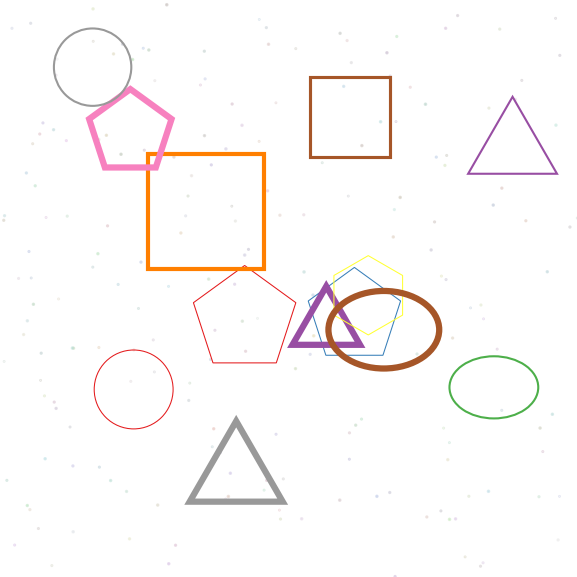[{"shape": "pentagon", "thickness": 0.5, "radius": 0.47, "center": [0.424, 0.446]}, {"shape": "circle", "thickness": 0.5, "radius": 0.34, "center": [0.231, 0.325]}, {"shape": "pentagon", "thickness": 0.5, "radius": 0.42, "center": [0.614, 0.452]}, {"shape": "oval", "thickness": 1, "radius": 0.38, "center": [0.855, 0.328]}, {"shape": "triangle", "thickness": 1, "radius": 0.44, "center": [0.888, 0.743]}, {"shape": "triangle", "thickness": 3, "radius": 0.34, "center": [0.565, 0.436]}, {"shape": "square", "thickness": 2, "radius": 0.5, "center": [0.357, 0.633]}, {"shape": "hexagon", "thickness": 0.5, "radius": 0.34, "center": [0.638, 0.488]}, {"shape": "square", "thickness": 1.5, "radius": 0.35, "center": [0.606, 0.797]}, {"shape": "oval", "thickness": 3, "radius": 0.48, "center": [0.665, 0.428]}, {"shape": "pentagon", "thickness": 3, "radius": 0.38, "center": [0.226, 0.77]}, {"shape": "triangle", "thickness": 3, "radius": 0.46, "center": [0.409, 0.177]}, {"shape": "circle", "thickness": 1, "radius": 0.34, "center": [0.16, 0.883]}]